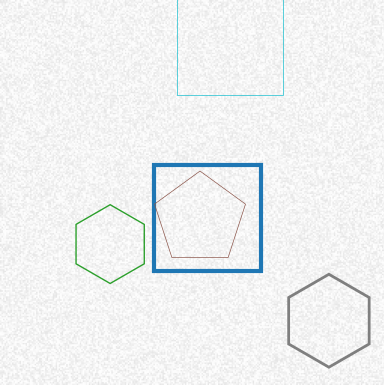[{"shape": "square", "thickness": 3, "radius": 0.69, "center": [0.539, 0.434]}, {"shape": "hexagon", "thickness": 1, "radius": 0.51, "center": [0.286, 0.366]}, {"shape": "pentagon", "thickness": 0.5, "radius": 0.62, "center": [0.519, 0.431]}, {"shape": "hexagon", "thickness": 2, "radius": 0.6, "center": [0.854, 0.167]}, {"shape": "square", "thickness": 0.5, "radius": 0.69, "center": [0.598, 0.891]}]